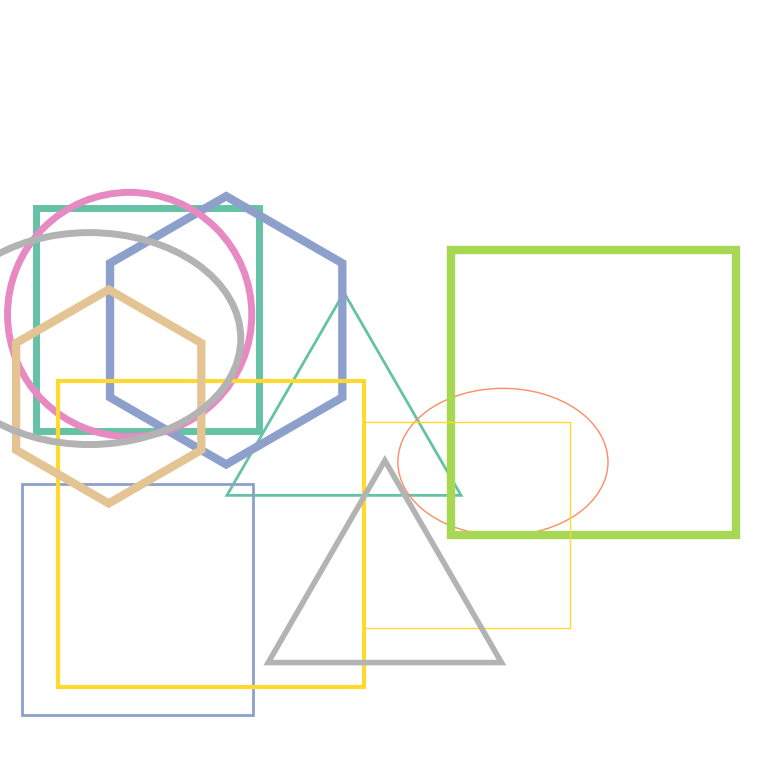[{"shape": "triangle", "thickness": 1, "radius": 0.88, "center": [0.447, 0.444]}, {"shape": "square", "thickness": 2.5, "radius": 0.72, "center": [0.191, 0.586]}, {"shape": "oval", "thickness": 0.5, "radius": 0.68, "center": [0.653, 0.4]}, {"shape": "hexagon", "thickness": 3, "radius": 0.87, "center": [0.294, 0.571]}, {"shape": "square", "thickness": 1, "radius": 0.75, "center": [0.178, 0.222]}, {"shape": "circle", "thickness": 2.5, "radius": 0.79, "center": [0.168, 0.592]}, {"shape": "square", "thickness": 3, "radius": 0.93, "center": [0.771, 0.49]}, {"shape": "square", "thickness": 1.5, "radius": 0.99, "center": [0.274, 0.306]}, {"shape": "square", "thickness": 0.5, "radius": 0.67, "center": [0.606, 0.318]}, {"shape": "hexagon", "thickness": 3, "radius": 0.69, "center": [0.141, 0.485]}, {"shape": "oval", "thickness": 2.5, "radius": 0.98, "center": [0.116, 0.56]}, {"shape": "triangle", "thickness": 2, "radius": 0.87, "center": [0.5, 0.227]}]